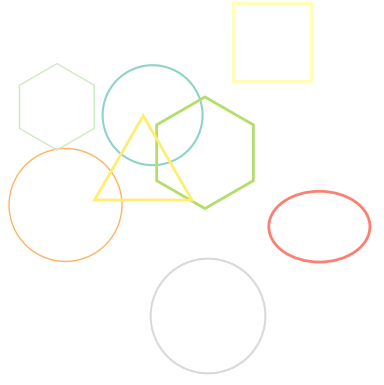[{"shape": "circle", "thickness": 1.5, "radius": 0.65, "center": [0.396, 0.701]}, {"shape": "square", "thickness": 2, "radius": 0.51, "center": [0.706, 0.891]}, {"shape": "oval", "thickness": 2, "radius": 0.66, "center": [0.83, 0.411]}, {"shape": "circle", "thickness": 1, "radius": 0.73, "center": [0.17, 0.468]}, {"shape": "hexagon", "thickness": 2, "radius": 0.72, "center": [0.532, 0.603]}, {"shape": "circle", "thickness": 1.5, "radius": 0.74, "center": [0.54, 0.179]}, {"shape": "hexagon", "thickness": 1, "radius": 0.56, "center": [0.148, 0.723]}, {"shape": "triangle", "thickness": 2, "radius": 0.73, "center": [0.372, 0.553]}]